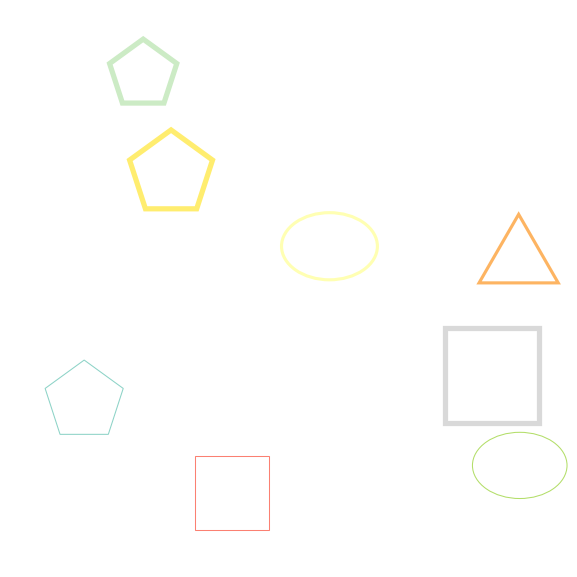[{"shape": "pentagon", "thickness": 0.5, "radius": 0.36, "center": [0.146, 0.305]}, {"shape": "oval", "thickness": 1.5, "radius": 0.42, "center": [0.571, 0.573]}, {"shape": "square", "thickness": 0.5, "radius": 0.32, "center": [0.402, 0.146]}, {"shape": "triangle", "thickness": 1.5, "radius": 0.4, "center": [0.898, 0.549]}, {"shape": "oval", "thickness": 0.5, "radius": 0.41, "center": [0.9, 0.193]}, {"shape": "square", "thickness": 2.5, "radius": 0.41, "center": [0.852, 0.349]}, {"shape": "pentagon", "thickness": 2.5, "radius": 0.31, "center": [0.248, 0.87]}, {"shape": "pentagon", "thickness": 2.5, "radius": 0.38, "center": [0.296, 0.699]}]